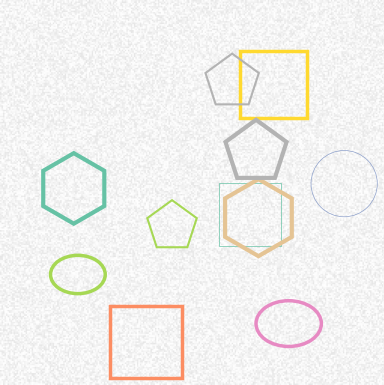[{"shape": "hexagon", "thickness": 3, "radius": 0.46, "center": [0.192, 0.511]}, {"shape": "square", "thickness": 0.5, "radius": 0.4, "center": [0.649, 0.443]}, {"shape": "square", "thickness": 2.5, "radius": 0.47, "center": [0.379, 0.112]}, {"shape": "circle", "thickness": 0.5, "radius": 0.43, "center": [0.894, 0.523]}, {"shape": "oval", "thickness": 2.5, "radius": 0.42, "center": [0.75, 0.16]}, {"shape": "oval", "thickness": 2.5, "radius": 0.36, "center": [0.202, 0.287]}, {"shape": "pentagon", "thickness": 1.5, "radius": 0.34, "center": [0.447, 0.412]}, {"shape": "square", "thickness": 2.5, "radius": 0.43, "center": [0.711, 0.781]}, {"shape": "hexagon", "thickness": 3, "radius": 0.5, "center": [0.671, 0.435]}, {"shape": "pentagon", "thickness": 1.5, "radius": 0.36, "center": [0.603, 0.788]}, {"shape": "pentagon", "thickness": 3, "radius": 0.42, "center": [0.665, 0.605]}]